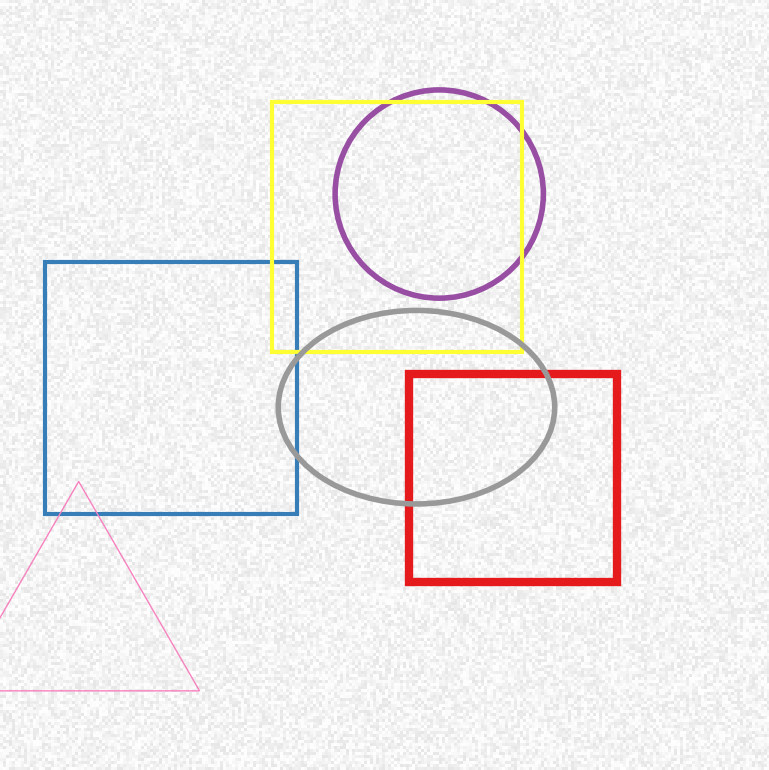[{"shape": "square", "thickness": 3, "radius": 0.68, "center": [0.666, 0.38]}, {"shape": "square", "thickness": 1.5, "radius": 0.82, "center": [0.222, 0.496]}, {"shape": "circle", "thickness": 2, "radius": 0.68, "center": [0.57, 0.748]}, {"shape": "square", "thickness": 1.5, "radius": 0.81, "center": [0.516, 0.705]}, {"shape": "triangle", "thickness": 0.5, "radius": 0.91, "center": [0.102, 0.193]}, {"shape": "oval", "thickness": 2, "radius": 0.9, "center": [0.541, 0.471]}]